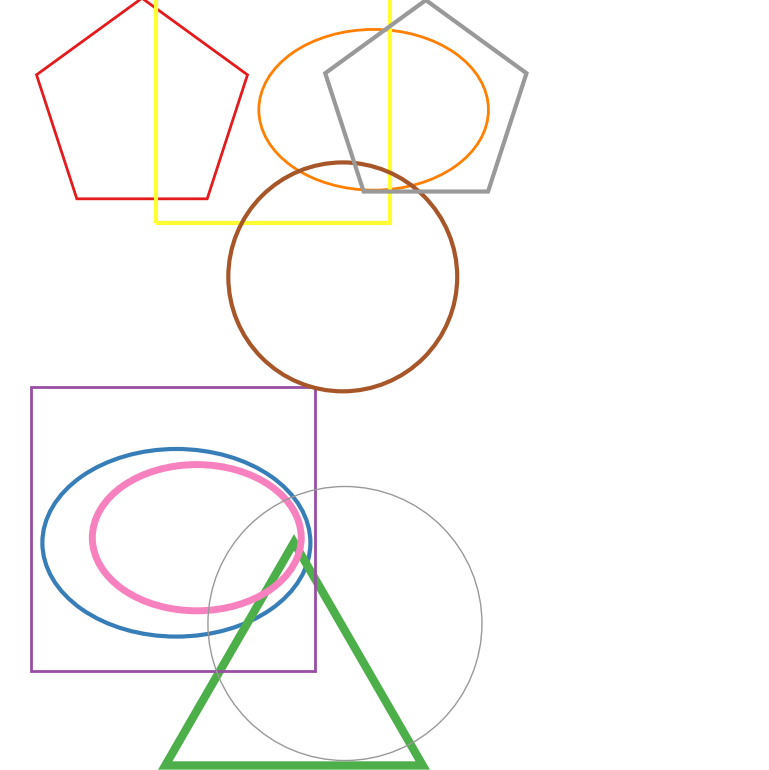[{"shape": "pentagon", "thickness": 1, "radius": 0.72, "center": [0.184, 0.858]}, {"shape": "oval", "thickness": 1.5, "radius": 0.87, "center": [0.229, 0.295]}, {"shape": "triangle", "thickness": 3, "radius": 0.97, "center": [0.382, 0.102]}, {"shape": "square", "thickness": 1, "radius": 0.92, "center": [0.224, 0.313]}, {"shape": "oval", "thickness": 1, "radius": 0.75, "center": [0.485, 0.857]}, {"shape": "square", "thickness": 1.5, "radius": 0.76, "center": [0.355, 0.863]}, {"shape": "circle", "thickness": 1.5, "radius": 0.74, "center": [0.445, 0.64]}, {"shape": "oval", "thickness": 2.5, "radius": 0.68, "center": [0.256, 0.302]}, {"shape": "pentagon", "thickness": 1.5, "radius": 0.69, "center": [0.553, 0.862]}, {"shape": "circle", "thickness": 0.5, "radius": 0.89, "center": [0.448, 0.19]}]